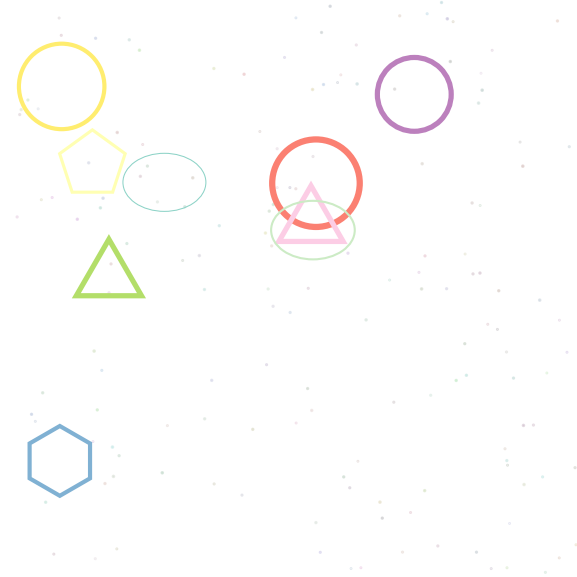[{"shape": "oval", "thickness": 0.5, "radius": 0.36, "center": [0.285, 0.683]}, {"shape": "pentagon", "thickness": 1.5, "radius": 0.3, "center": [0.16, 0.715]}, {"shape": "circle", "thickness": 3, "radius": 0.38, "center": [0.547, 0.682]}, {"shape": "hexagon", "thickness": 2, "radius": 0.3, "center": [0.104, 0.201]}, {"shape": "triangle", "thickness": 2.5, "radius": 0.33, "center": [0.189, 0.52]}, {"shape": "triangle", "thickness": 2.5, "radius": 0.32, "center": [0.539, 0.613]}, {"shape": "circle", "thickness": 2.5, "radius": 0.32, "center": [0.717, 0.836]}, {"shape": "oval", "thickness": 1, "radius": 0.36, "center": [0.542, 0.601]}, {"shape": "circle", "thickness": 2, "radius": 0.37, "center": [0.107, 0.849]}]